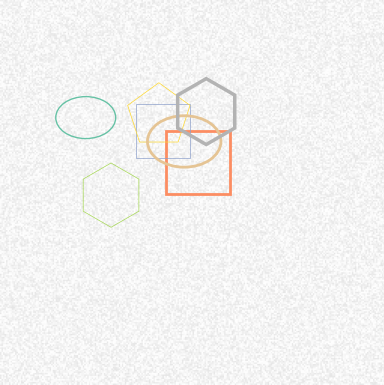[{"shape": "oval", "thickness": 1, "radius": 0.39, "center": [0.223, 0.695]}, {"shape": "square", "thickness": 2, "radius": 0.41, "center": [0.514, 0.578]}, {"shape": "square", "thickness": 0.5, "radius": 0.35, "center": [0.423, 0.66]}, {"shape": "hexagon", "thickness": 0.5, "radius": 0.42, "center": [0.288, 0.493]}, {"shape": "pentagon", "thickness": 0.5, "radius": 0.43, "center": [0.413, 0.7]}, {"shape": "oval", "thickness": 2, "radius": 0.48, "center": [0.478, 0.633]}, {"shape": "hexagon", "thickness": 2.5, "radius": 0.43, "center": [0.536, 0.71]}]